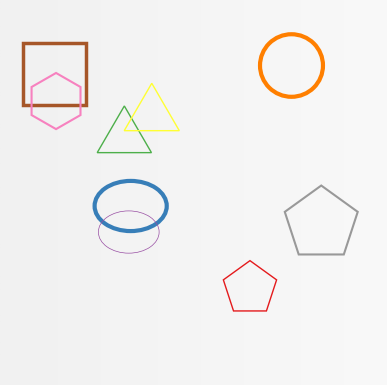[{"shape": "pentagon", "thickness": 1, "radius": 0.36, "center": [0.645, 0.251]}, {"shape": "oval", "thickness": 3, "radius": 0.47, "center": [0.337, 0.465]}, {"shape": "triangle", "thickness": 1, "radius": 0.4, "center": [0.321, 0.644]}, {"shape": "oval", "thickness": 0.5, "radius": 0.39, "center": [0.332, 0.397]}, {"shape": "circle", "thickness": 3, "radius": 0.41, "center": [0.752, 0.83]}, {"shape": "triangle", "thickness": 1, "radius": 0.41, "center": [0.392, 0.702]}, {"shape": "square", "thickness": 2.5, "radius": 0.4, "center": [0.141, 0.808]}, {"shape": "hexagon", "thickness": 1.5, "radius": 0.36, "center": [0.145, 0.738]}, {"shape": "pentagon", "thickness": 1.5, "radius": 0.49, "center": [0.829, 0.419]}]